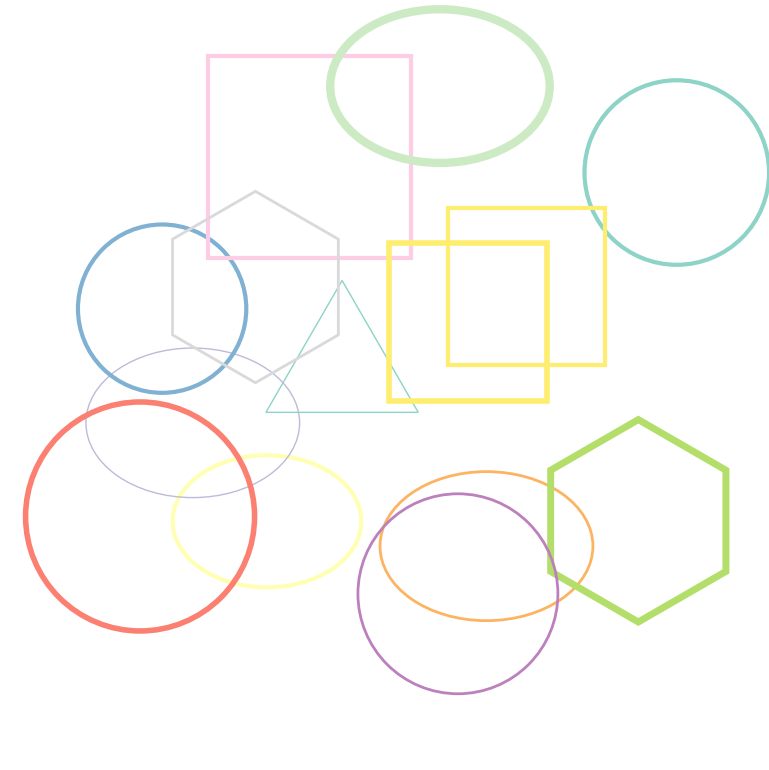[{"shape": "circle", "thickness": 1.5, "radius": 0.6, "center": [0.879, 0.776]}, {"shape": "triangle", "thickness": 0.5, "radius": 0.57, "center": [0.444, 0.522]}, {"shape": "oval", "thickness": 1.5, "radius": 0.61, "center": [0.347, 0.323]}, {"shape": "oval", "thickness": 0.5, "radius": 0.69, "center": [0.25, 0.451]}, {"shape": "circle", "thickness": 2, "radius": 0.74, "center": [0.182, 0.329]}, {"shape": "circle", "thickness": 1.5, "radius": 0.55, "center": [0.211, 0.599]}, {"shape": "oval", "thickness": 1, "radius": 0.69, "center": [0.632, 0.291]}, {"shape": "hexagon", "thickness": 2.5, "radius": 0.66, "center": [0.829, 0.324]}, {"shape": "square", "thickness": 1.5, "radius": 0.66, "center": [0.402, 0.796]}, {"shape": "hexagon", "thickness": 1, "radius": 0.62, "center": [0.332, 0.627]}, {"shape": "circle", "thickness": 1, "radius": 0.65, "center": [0.595, 0.229]}, {"shape": "oval", "thickness": 3, "radius": 0.71, "center": [0.571, 0.888]}, {"shape": "square", "thickness": 2, "radius": 0.51, "center": [0.608, 0.582]}, {"shape": "square", "thickness": 1.5, "radius": 0.51, "center": [0.684, 0.628]}]